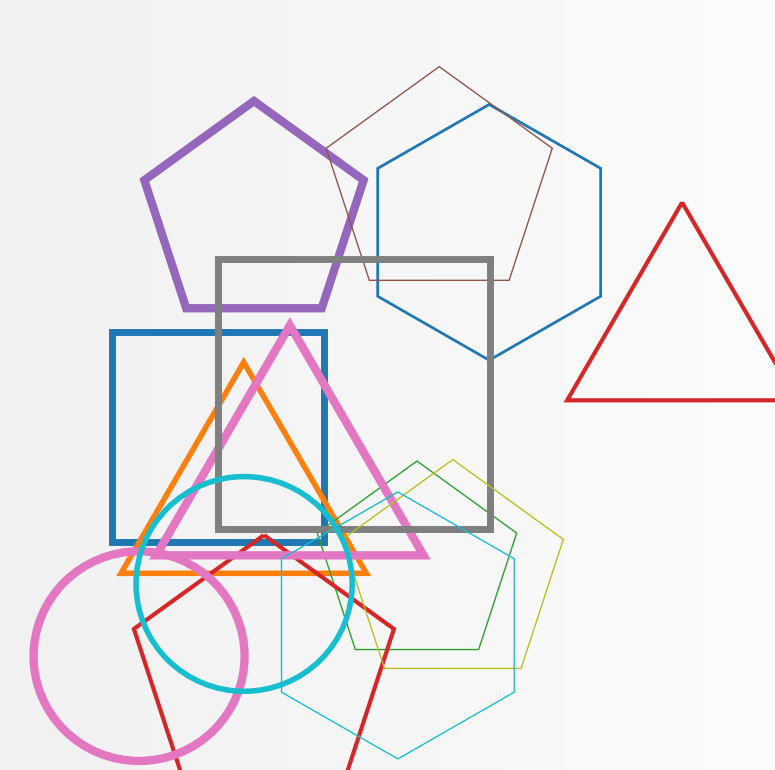[{"shape": "square", "thickness": 2.5, "radius": 0.68, "center": [0.281, 0.433]}, {"shape": "hexagon", "thickness": 1, "radius": 0.83, "center": [0.631, 0.698]}, {"shape": "triangle", "thickness": 2, "radius": 0.91, "center": [0.314, 0.347]}, {"shape": "pentagon", "thickness": 0.5, "radius": 0.68, "center": [0.538, 0.266]}, {"shape": "triangle", "thickness": 1.5, "radius": 0.86, "center": [0.88, 0.566]}, {"shape": "pentagon", "thickness": 1.5, "radius": 0.88, "center": [0.341, 0.129]}, {"shape": "pentagon", "thickness": 3, "radius": 0.74, "center": [0.328, 0.72]}, {"shape": "pentagon", "thickness": 0.5, "radius": 0.77, "center": [0.567, 0.76]}, {"shape": "triangle", "thickness": 3, "radius": 1.0, "center": [0.374, 0.378]}, {"shape": "circle", "thickness": 3, "radius": 0.68, "center": [0.179, 0.148]}, {"shape": "square", "thickness": 2.5, "radius": 0.88, "center": [0.457, 0.488]}, {"shape": "pentagon", "thickness": 0.5, "radius": 0.75, "center": [0.584, 0.253]}, {"shape": "circle", "thickness": 2, "radius": 0.7, "center": [0.315, 0.242]}, {"shape": "hexagon", "thickness": 0.5, "radius": 0.87, "center": [0.513, 0.188]}]